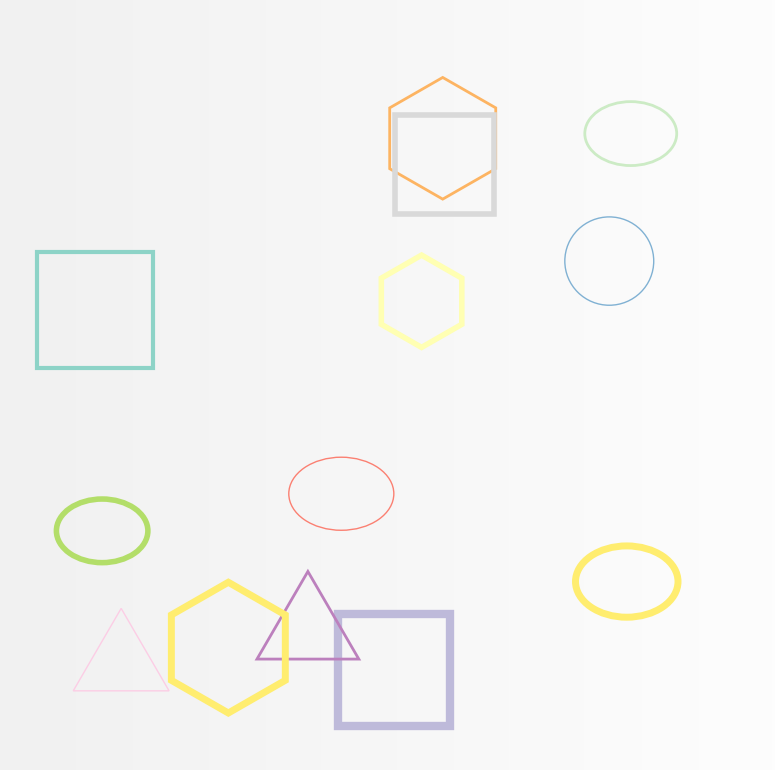[{"shape": "square", "thickness": 1.5, "radius": 0.37, "center": [0.123, 0.597]}, {"shape": "hexagon", "thickness": 2, "radius": 0.3, "center": [0.544, 0.609]}, {"shape": "square", "thickness": 3, "radius": 0.36, "center": [0.509, 0.13]}, {"shape": "oval", "thickness": 0.5, "radius": 0.34, "center": [0.44, 0.359]}, {"shape": "circle", "thickness": 0.5, "radius": 0.29, "center": [0.786, 0.661]}, {"shape": "hexagon", "thickness": 1, "radius": 0.4, "center": [0.571, 0.82]}, {"shape": "oval", "thickness": 2, "radius": 0.3, "center": [0.132, 0.311]}, {"shape": "triangle", "thickness": 0.5, "radius": 0.36, "center": [0.156, 0.139]}, {"shape": "square", "thickness": 2, "radius": 0.32, "center": [0.573, 0.786]}, {"shape": "triangle", "thickness": 1, "radius": 0.38, "center": [0.397, 0.182]}, {"shape": "oval", "thickness": 1, "radius": 0.3, "center": [0.814, 0.827]}, {"shape": "oval", "thickness": 2.5, "radius": 0.33, "center": [0.809, 0.245]}, {"shape": "hexagon", "thickness": 2.5, "radius": 0.42, "center": [0.295, 0.159]}]